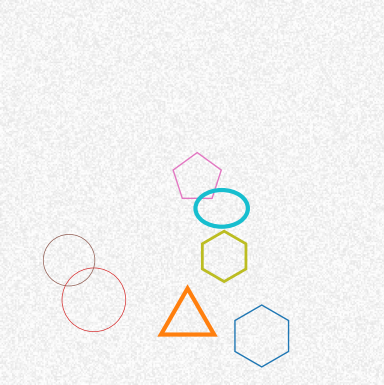[{"shape": "hexagon", "thickness": 1, "radius": 0.4, "center": [0.68, 0.127]}, {"shape": "triangle", "thickness": 3, "radius": 0.4, "center": [0.487, 0.171]}, {"shape": "circle", "thickness": 0.5, "radius": 0.41, "center": [0.244, 0.221]}, {"shape": "circle", "thickness": 0.5, "radius": 0.33, "center": [0.179, 0.324]}, {"shape": "pentagon", "thickness": 1, "radius": 0.33, "center": [0.512, 0.538]}, {"shape": "hexagon", "thickness": 2, "radius": 0.33, "center": [0.582, 0.334]}, {"shape": "oval", "thickness": 3, "radius": 0.34, "center": [0.576, 0.459]}]